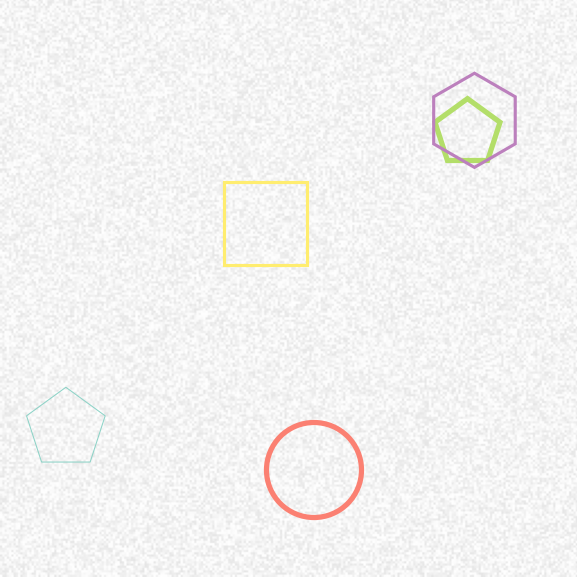[{"shape": "pentagon", "thickness": 0.5, "radius": 0.36, "center": [0.114, 0.257]}, {"shape": "circle", "thickness": 2.5, "radius": 0.41, "center": [0.544, 0.185]}, {"shape": "pentagon", "thickness": 2.5, "radius": 0.3, "center": [0.81, 0.769]}, {"shape": "hexagon", "thickness": 1.5, "radius": 0.41, "center": [0.822, 0.791]}, {"shape": "square", "thickness": 1.5, "radius": 0.36, "center": [0.459, 0.613]}]